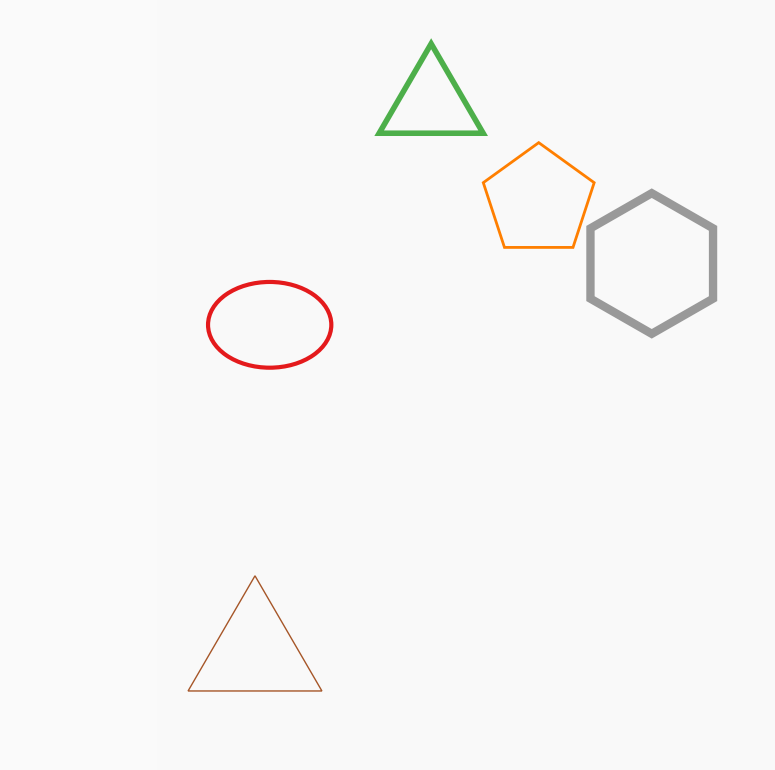[{"shape": "oval", "thickness": 1.5, "radius": 0.4, "center": [0.348, 0.578]}, {"shape": "triangle", "thickness": 2, "radius": 0.39, "center": [0.556, 0.866]}, {"shape": "pentagon", "thickness": 1, "radius": 0.38, "center": [0.695, 0.74]}, {"shape": "triangle", "thickness": 0.5, "radius": 0.5, "center": [0.329, 0.152]}, {"shape": "hexagon", "thickness": 3, "radius": 0.46, "center": [0.841, 0.658]}]